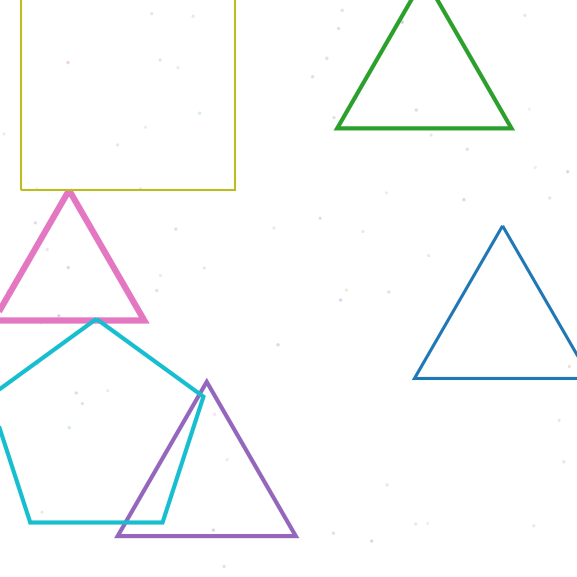[{"shape": "triangle", "thickness": 1.5, "radius": 0.88, "center": [0.87, 0.432]}, {"shape": "triangle", "thickness": 2, "radius": 0.87, "center": [0.735, 0.864]}, {"shape": "triangle", "thickness": 2, "radius": 0.89, "center": [0.358, 0.16]}, {"shape": "triangle", "thickness": 3, "radius": 0.75, "center": [0.12, 0.519]}, {"shape": "square", "thickness": 1, "radius": 0.93, "center": [0.222, 0.855]}, {"shape": "pentagon", "thickness": 2, "radius": 0.97, "center": [0.167, 0.252]}]